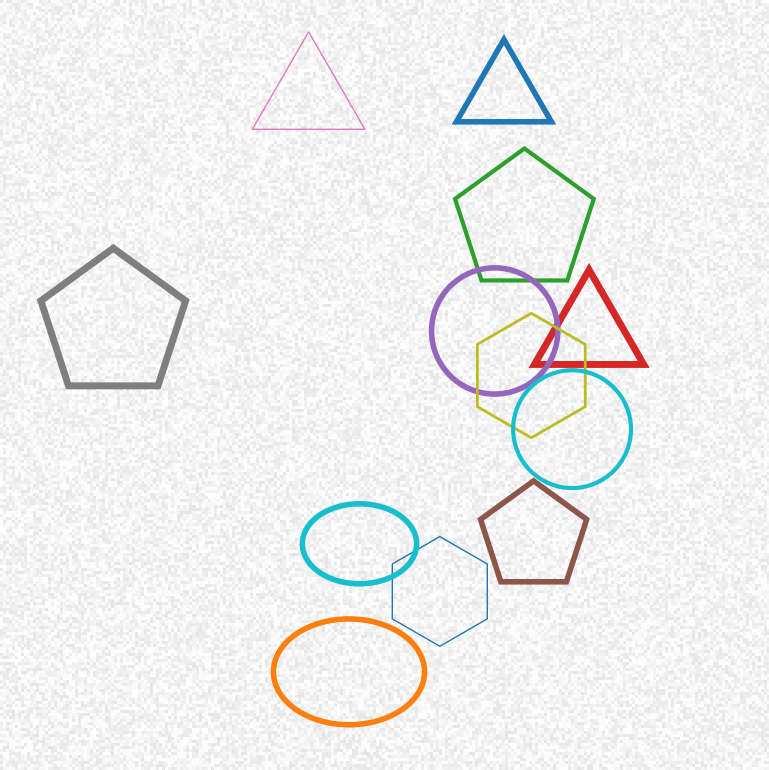[{"shape": "hexagon", "thickness": 0.5, "radius": 0.36, "center": [0.571, 0.232]}, {"shape": "triangle", "thickness": 2, "radius": 0.36, "center": [0.654, 0.877]}, {"shape": "oval", "thickness": 2, "radius": 0.49, "center": [0.453, 0.127]}, {"shape": "pentagon", "thickness": 1.5, "radius": 0.47, "center": [0.681, 0.712]}, {"shape": "triangle", "thickness": 2.5, "radius": 0.41, "center": [0.765, 0.568]}, {"shape": "circle", "thickness": 2, "radius": 0.41, "center": [0.642, 0.57]}, {"shape": "pentagon", "thickness": 2, "radius": 0.36, "center": [0.693, 0.303]}, {"shape": "triangle", "thickness": 0.5, "radius": 0.42, "center": [0.401, 0.874]}, {"shape": "pentagon", "thickness": 2.5, "radius": 0.49, "center": [0.147, 0.579]}, {"shape": "hexagon", "thickness": 1, "radius": 0.4, "center": [0.69, 0.512]}, {"shape": "circle", "thickness": 1.5, "radius": 0.38, "center": [0.743, 0.443]}, {"shape": "oval", "thickness": 2, "radius": 0.37, "center": [0.467, 0.294]}]